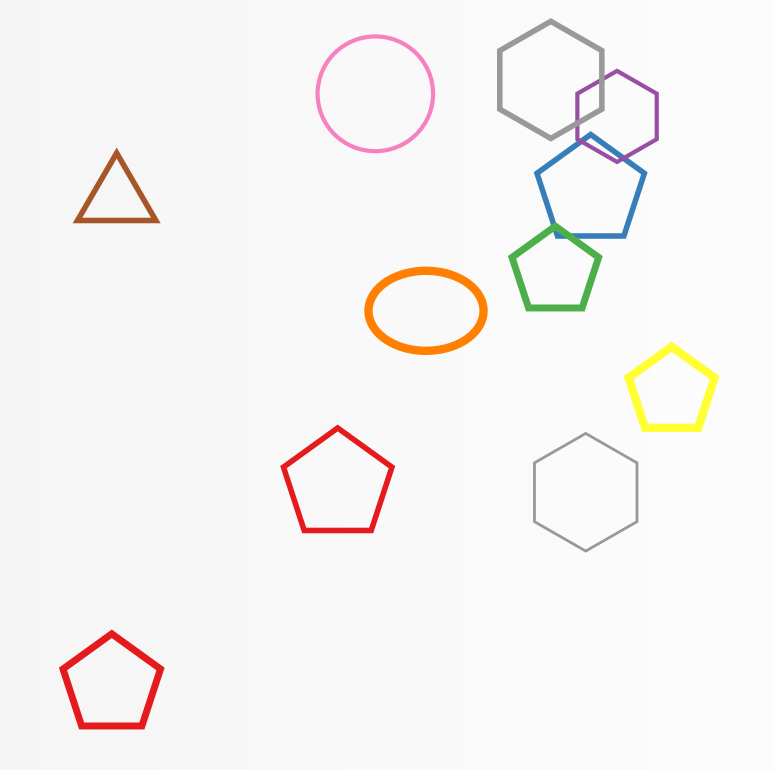[{"shape": "pentagon", "thickness": 2.5, "radius": 0.33, "center": [0.144, 0.111]}, {"shape": "pentagon", "thickness": 2, "radius": 0.37, "center": [0.436, 0.371]}, {"shape": "pentagon", "thickness": 2, "radius": 0.36, "center": [0.762, 0.752]}, {"shape": "pentagon", "thickness": 2.5, "radius": 0.29, "center": [0.717, 0.648]}, {"shape": "hexagon", "thickness": 1.5, "radius": 0.3, "center": [0.796, 0.849]}, {"shape": "oval", "thickness": 3, "radius": 0.37, "center": [0.55, 0.596]}, {"shape": "pentagon", "thickness": 3, "radius": 0.29, "center": [0.867, 0.491]}, {"shape": "triangle", "thickness": 2, "radius": 0.29, "center": [0.151, 0.743]}, {"shape": "circle", "thickness": 1.5, "radius": 0.37, "center": [0.484, 0.878]}, {"shape": "hexagon", "thickness": 2, "radius": 0.38, "center": [0.711, 0.896]}, {"shape": "hexagon", "thickness": 1, "radius": 0.38, "center": [0.756, 0.361]}]